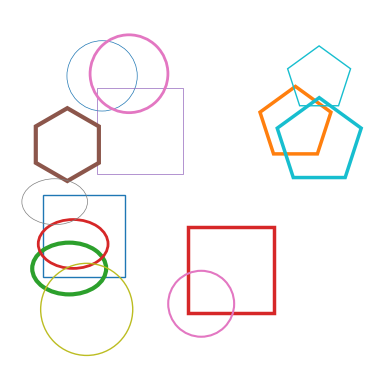[{"shape": "circle", "thickness": 0.5, "radius": 0.46, "center": [0.265, 0.803]}, {"shape": "square", "thickness": 1, "radius": 0.53, "center": [0.219, 0.388]}, {"shape": "pentagon", "thickness": 2.5, "radius": 0.48, "center": [0.767, 0.679]}, {"shape": "oval", "thickness": 3, "radius": 0.48, "center": [0.18, 0.303]}, {"shape": "oval", "thickness": 2, "radius": 0.45, "center": [0.19, 0.366]}, {"shape": "square", "thickness": 2.5, "radius": 0.56, "center": [0.6, 0.299]}, {"shape": "square", "thickness": 0.5, "radius": 0.55, "center": [0.364, 0.66]}, {"shape": "hexagon", "thickness": 3, "radius": 0.47, "center": [0.175, 0.624]}, {"shape": "circle", "thickness": 2, "radius": 0.51, "center": [0.335, 0.808]}, {"shape": "circle", "thickness": 1.5, "radius": 0.43, "center": [0.523, 0.211]}, {"shape": "oval", "thickness": 0.5, "radius": 0.43, "center": [0.142, 0.476]}, {"shape": "circle", "thickness": 1, "radius": 0.6, "center": [0.225, 0.196]}, {"shape": "pentagon", "thickness": 2.5, "radius": 0.57, "center": [0.829, 0.632]}, {"shape": "pentagon", "thickness": 1, "radius": 0.43, "center": [0.829, 0.795]}]